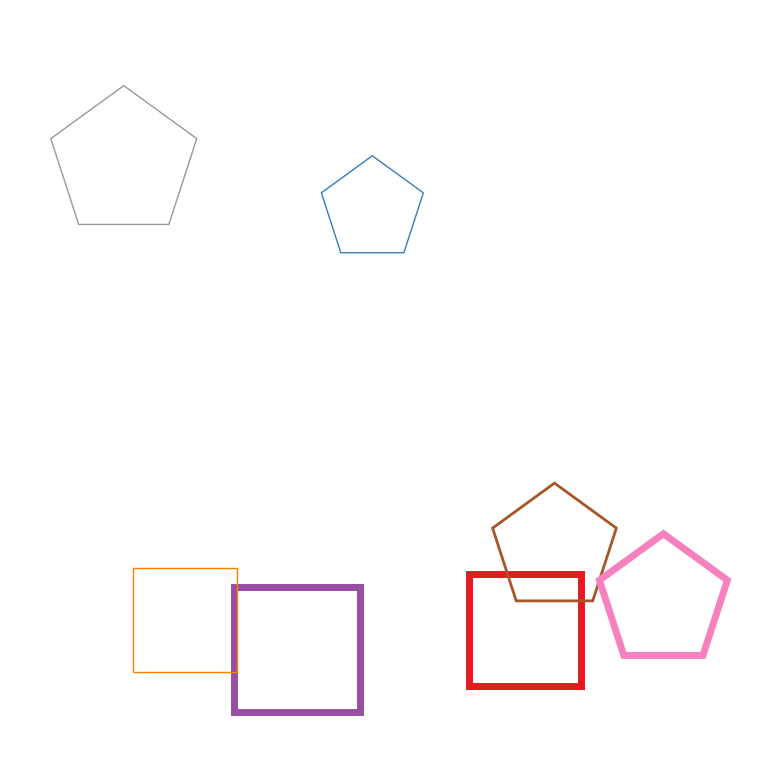[{"shape": "square", "thickness": 2.5, "radius": 0.36, "center": [0.682, 0.182]}, {"shape": "pentagon", "thickness": 0.5, "radius": 0.35, "center": [0.484, 0.728]}, {"shape": "square", "thickness": 2.5, "radius": 0.41, "center": [0.386, 0.156]}, {"shape": "square", "thickness": 0.5, "radius": 0.34, "center": [0.24, 0.195]}, {"shape": "pentagon", "thickness": 1, "radius": 0.42, "center": [0.72, 0.288]}, {"shape": "pentagon", "thickness": 2.5, "radius": 0.44, "center": [0.862, 0.219]}, {"shape": "pentagon", "thickness": 0.5, "radius": 0.5, "center": [0.161, 0.789]}]